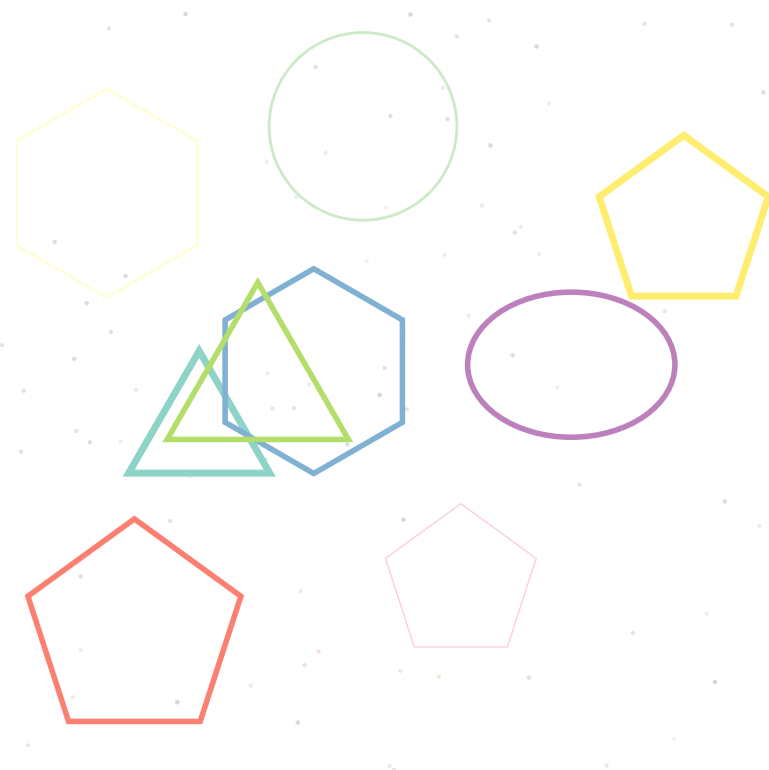[{"shape": "triangle", "thickness": 2.5, "radius": 0.53, "center": [0.259, 0.438]}, {"shape": "hexagon", "thickness": 0.5, "radius": 0.68, "center": [0.139, 0.749]}, {"shape": "pentagon", "thickness": 2, "radius": 0.73, "center": [0.175, 0.181]}, {"shape": "hexagon", "thickness": 2, "radius": 0.66, "center": [0.407, 0.518]}, {"shape": "triangle", "thickness": 2, "radius": 0.68, "center": [0.335, 0.497]}, {"shape": "pentagon", "thickness": 0.5, "radius": 0.51, "center": [0.598, 0.243]}, {"shape": "oval", "thickness": 2, "radius": 0.67, "center": [0.742, 0.526]}, {"shape": "circle", "thickness": 1, "radius": 0.61, "center": [0.471, 0.836]}, {"shape": "pentagon", "thickness": 2.5, "radius": 0.58, "center": [0.888, 0.709]}]